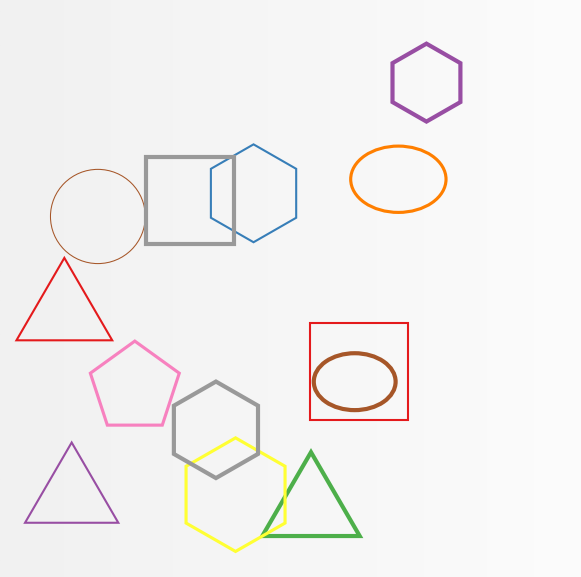[{"shape": "square", "thickness": 1, "radius": 0.42, "center": [0.617, 0.356]}, {"shape": "triangle", "thickness": 1, "radius": 0.48, "center": [0.111, 0.457]}, {"shape": "hexagon", "thickness": 1, "radius": 0.42, "center": [0.436, 0.664]}, {"shape": "triangle", "thickness": 2, "radius": 0.48, "center": [0.535, 0.119]}, {"shape": "hexagon", "thickness": 2, "radius": 0.34, "center": [0.734, 0.856]}, {"shape": "triangle", "thickness": 1, "radius": 0.46, "center": [0.123, 0.14]}, {"shape": "oval", "thickness": 1.5, "radius": 0.41, "center": [0.685, 0.689]}, {"shape": "hexagon", "thickness": 1.5, "radius": 0.49, "center": [0.405, 0.143]}, {"shape": "circle", "thickness": 0.5, "radius": 0.41, "center": [0.168, 0.624]}, {"shape": "oval", "thickness": 2, "radius": 0.35, "center": [0.61, 0.338]}, {"shape": "pentagon", "thickness": 1.5, "radius": 0.4, "center": [0.232, 0.328]}, {"shape": "square", "thickness": 2, "radius": 0.38, "center": [0.327, 0.652]}, {"shape": "hexagon", "thickness": 2, "radius": 0.42, "center": [0.372, 0.255]}]